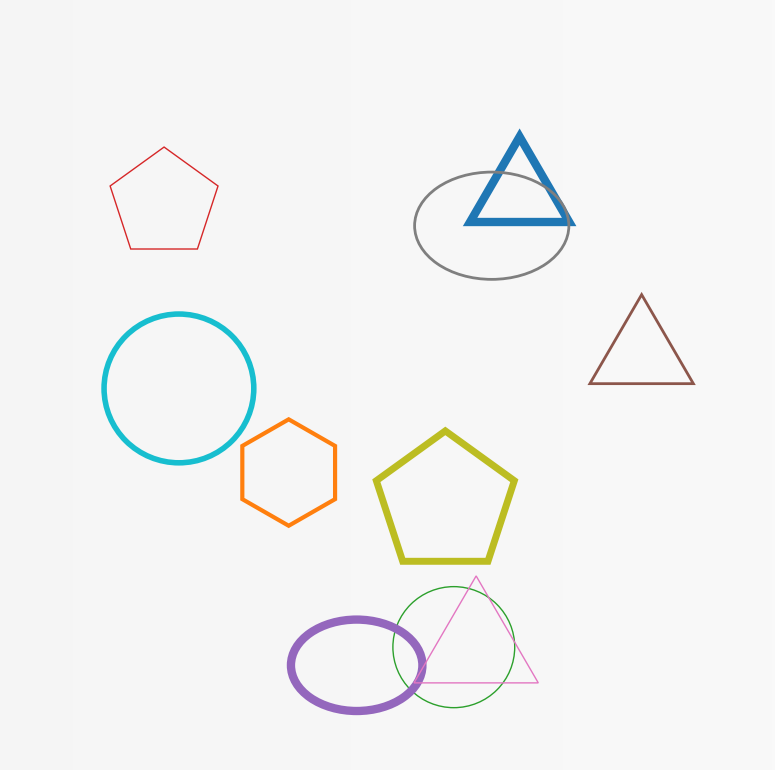[{"shape": "triangle", "thickness": 3, "radius": 0.37, "center": [0.67, 0.749]}, {"shape": "hexagon", "thickness": 1.5, "radius": 0.35, "center": [0.373, 0.386]}, {"shape": "circle", "thickness": 0.5, "radius": 0.39, "center": [0.586, 0.16]}, {"shape": "pentagon", "thickness": 0.5, "radius": 0.37, "center": [0.212, 0.736]}, {"shape": "oval", "thickness": 3, "radius": 0.42, "center": [0.46, 0.136]}, {"shape": "triangle", "thickness": 1, "radius": 0.39, "center": [0.828, 0.54]}, {"shape": "triangle", "thickness": 0.5, "radius": 0.46, "center": [0.614, 0.159]}, {"shape": "oval", "thickness": 1, "radius": 0.5, "center": [0.634, 0.707]}, {"shape": "pentagon", "thickness": 2.5, "radius": 0.47, "center": [0.575, 0.347]}, {"shape": "circle", "thickness": 2, "radius": 0.48, "center": [0.231, 0.496]}]